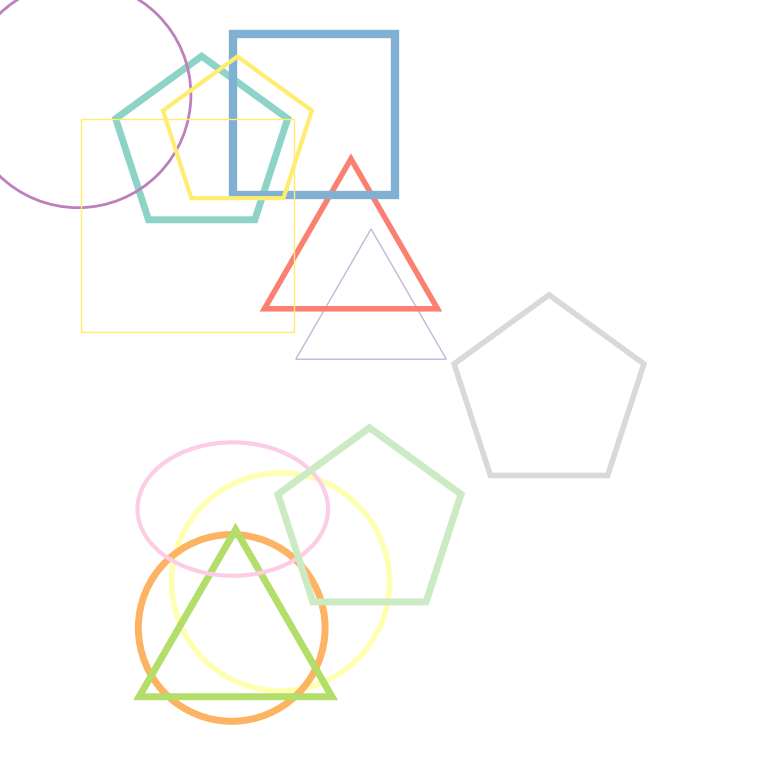[{"shape": "pentagon", "thickness": 2.5, "radius": 0.59, "center": [0.262, 0.81]}, {"shape": "circle", "thickness": 2, "radius": 0.71, "center": [0.364, 0.244]}, {"shape": "triangle", "thickness": 0.5, "radius": 0.56, "center": [0.482, 0.59]}, {"shape": "triangle", "thickness": 2, "radius": 0.65, "center": [0.456, 0.664]}, {"shape": "square", "thickness": 3, "radius": 0.52, "center": [0.408, 0.851]}, {"shape": "circle", "thickness": 2.5, "radius": 0.61, "center": [0.301, 0.185]}, {"shape": "triangle", "thickness": 2.5, "radius": 0.72, "center": [0.306, 0.167]}, {"shape": "oval", "thickness": 1.5, "radius": 0.62, "center": [0.302, 0.339]}, {"shape": "pentagon", "thickness": 2, "radius": 0.65, "center": [0.713, 0.487]}, {"shape": "circle", "thickness": 1, "radius": 0.73, "center": [0.101, 0.877]}, {"shape": "pentagon", "thickness": 2.5, "radius": 0.63, "center": [0.48, 0.319]}, {"shape": "square", "thickness": 0.5, "radius": 0.69, "center": [0.243, 0.707]}, {"shape": "pentagon", "thickness": 1.5, "radius": 0.51, "center": [0.308, 0.825]}]